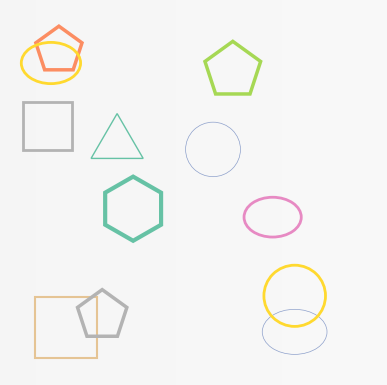[{"shape": "triangle", "thickness": 1, "radius": 0.39, "center": [0.302, 0.627]}, {"shape": "hexagon", "thickness": 3, "radius": 0.42, "center": [0.344, 0.458]}, {"shape": "pentagon", "thickness": 2.5, "radius": 0.31, "center": [0.152, 0.869]}, {"shape": "oval", "thickness": 0.5, "radius": 0.42, "center": [0.76, 0.138]}, {"shape": "circle", "thickness": 0.5, "radius": 0.35, "center": [0.55, 0.612]}, {"shape": "oval", "thickness": 2, "radius": 0.37, "center": [0.704, 0.436]}, {"shape": "pentagon", "thickness": 2.5, "radius": 0.38, "center": [0.601, 0.817]}, {"shape": "oval", "thickness": 2, "radius": 0.38, "center": [0.131, 0.836]}, {"shape": "circle", "thickness": 2, "radius": 0.4, "center": [0.761, 0.232]}, {"shape": "square", "thickness": 1.5, "radius": 0.4, "center": [0.17, 0.15]}, {"shape": "pentagon", "thickness": 2.5, "radius": 0.33, "center": [0.264, 0.181]}, {"shape": "square", "thickness": 2, "radius": 0.31, "center": [0.122, 0.672]}]